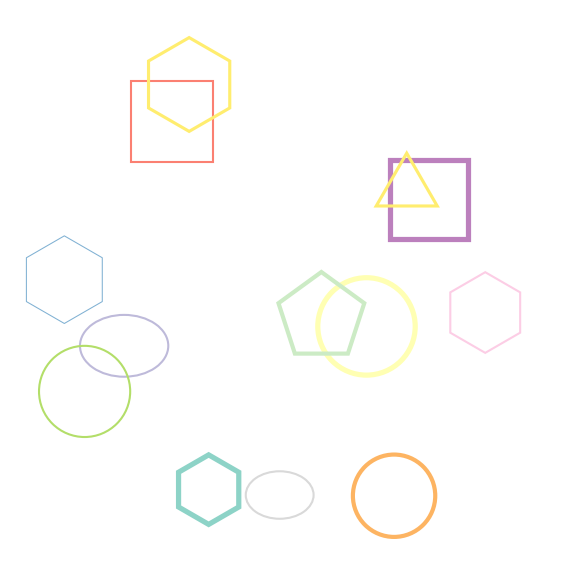[{"shape": "hexagon", "thickness": 2.5, "radius": 0.3, "center": [0.361, 0.151]}, {"shape": "circle", "thickness": 2.5, "radius": 0.42, "center": [0.635, 0.434]}, {"shape": "oval", "thickness": 1, "radius": 0.38, "center": [0.215, 0.4]}, {"shape": "square", "thickness": 1, "radius": 0.35, "center": [0.298, 0.789]}, {"shape": "hexagon", "thickness": 0.5, "radius": 0.38, "center": [0.111, 0.515]}, {"shape": "circle", "thickness": 2, "radius": 0.36, "center": [0.682, 0.141]}, {"shape": "circle", "thickness": 1, "radius": 0.39, "center": [0.146, 0.321]}, {"shape": "hexagon", "thickness": 1, "radius": 0.35, "center": [0.84, 0.458]}, {"shape": "oval", "thickness": 1, "radius": 0.29, "center": [0.484, 0.142]}, {"shape": "square", "thickness": 2.5, "radius": 0.34, "center": [0.743, 0.653]}, {"shape": "pentagon", "thickness": 2, "radius": 0.39, "center": [0.557, 0.45]}, {"shape": "hexagon", "thickness": 1.5, "radius": 0.41, "center": [0.328, 0.853]}, {"shape": "triangle", "thickness": 1.5, "radius": 0.3, "center": [0.704, 0.673]}]